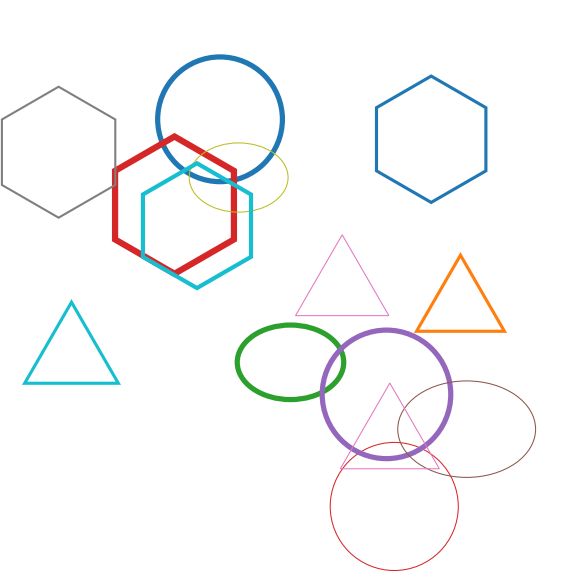[{"shape": "circle", "thickness": 2.5, "radius": 0.54, "center": [0.381, 0.793]}, {"shape": "hexagon", "thickness": 1.5, "radius": 0.55, "center": [0.747, 0.758]}, {"shape": "triangle", "thickness": 1.5, "radius": 0.44, "center": [0.797, 0.469]}, {"shape": "oval", "thickness": 2.5, "radius": 0.46, "center": [0.503, 0.372]}, {"shape": "circle", "thickness": 0.5, "radius": 0.55, "center": [0.683, 0.122]}, {"shape": "hexagon", "thickness": 3, "radius": 0.59, "center": [0.302, 0.644]}, {"shape": "circle", "thickness": 2.5, "radius": 0.56, "center": [0.669, 0.316]}, {"shape": "oval", "thickness": 0.5, "radius": 0.6, "center": [0.808, 0.256]}, {"shape": "triangle", "thickness": 0.5, "radius": 0.49, "center": [0.675, 0.237]}, {"shape": "triangle", "thickness": 0.5, "radius": 0.47, "center": [0.593, 0.499]}, {"shape": "hexagon", "thickness": 1, "radius": 0.57, "center": [0.101, 0.736]}, {"shape": "oval", "thickness": 0.5, "radius": 0.43, "center": [0.413, 0.692]}, {"shape": "triangle", "thickness": 1.5, "radius": 0.47, "center": [0.124, 0.382]}, {"shape": "hexagon", "thickness": 2, "radius": 0.54, "center": [0.341, 0.608]}]